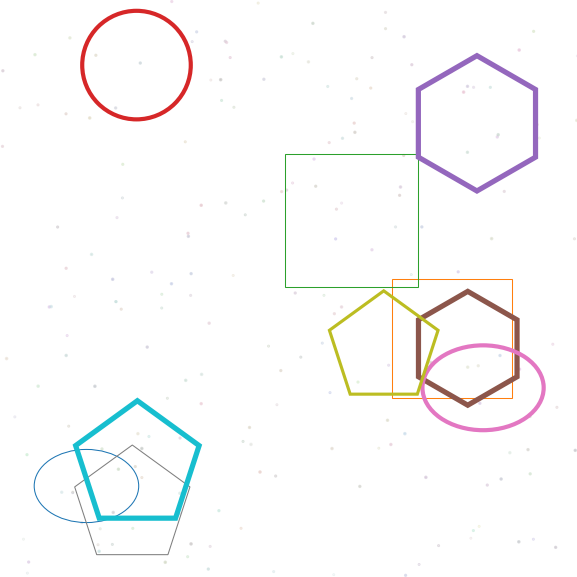[{"shape": "oval", "thickness": 0.5, "radius": 0.45, "center": [0.15, 0.158]}, {"shape": "square", "thickness": 0.5, "radius": 0.52, "center": [0.783, 0.413]}, {"shape": "square", "thickness": 0.5, "radius": 0.58, "center": [0.608, 0.617]}, {"shape": "circle", "thickness": 2, "radius": 0.47, "center": [0.236, 0.886]}, {"shape": "hexagon", "thickness": 2.5, "radius": 0.59, "center": [0.826, 0.786]}, {"shape": "hexagon", "thickness": 2.5, "radius": 0.49, "center": [0.81, 0.396]}, {"shape": "oval", "thickness": 2, "radius": 0.52, "center": [0.836, 0.328]}, {"shape": "pentagon", "thickness": 0.5, "radius": 0.52, "center": [0.229, 0.124]}, {"shape": "pentagon", "thickness": 1.5, "radius": 0.49, "center": [0.664, 0.397]}, {"shape": "pentagon", "thickness": 2.5, "radius": 0.56, "center": [0.238, 0.193]}]